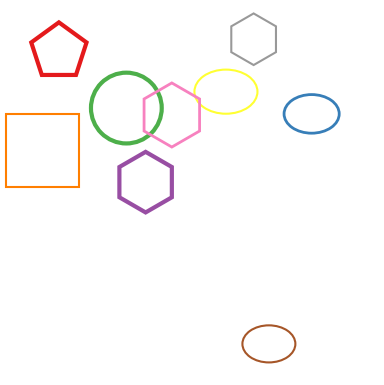[{"shape": "pentagon", "thickness": 3, "radius": 0.38, "center": [0.153, 0.866]}, {"shape": "oval", "thickness": 2, "radius": 0.36, "center": [0.809, 0.704]}, {"shape": "circle", "thickness": 3, "radius": 0.46, "center": [0.328, 0.719]}, {"shape": "hexagon", "thickness": 3, "radius": 0.39, "center": [0.378, 0.527]}, {"shape": "square", "thickness": 1.5, "radius": 0.47, "center": [0.111, 0.609]}, {"shape": "oval", "thickness": 1.5, "radius": 0.41, "center": [0.587, 0.762]}, {"shape": "oval", "thickness": 1.5, "radius": 0.34, "center": [0.698, 0.107]}, {"shape": "hexagon", "thickness": 2, "radius": 0.42, "center": [0.446, 0.701]}, {"shape": "hexagon", "thickness": 1.5, "radius": 0.34, "center": [0.659, 0.898]}]